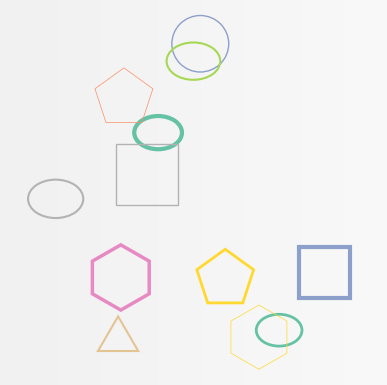[{"shape": "oval", "thickness": 3, "radius": 0.31, "center": [0.408, 0.656]}, {"shape": "oval", "thickness": 2, "radius": 0.3, "center": [0.72, 0.142]}, {"shape": "pentagon", "thickness": 0.5, "radius": 0.39, "center": [0.32, 0.745]}, {"shape": "square", "thickness": 3, "radius": 0.33, "center": [0.837, 0.293]}, {"shape": "circle", "thickness": 1, "radius": 0.37, "center": [0.517, 0.886]}, {"shape": "hexagon", "thickness": 2.5, "radius": 0.42, "center": [0.312, 0.279]}, {"shape": "oval", "thickness": 1.5, "radius": 0.35, "center": [0.499, 0.841]}, {"shape": "hexagon", "thickness": 0.5, "radius": 0.42, "center": [0.668, 0.124]}, {"shape": "pentagon", "thickness": 2, "radius": 0.39, "center": [0.581, 0.276]}, {"shape": "triangle", "thickness": 1.5, "radius": 0.3, "center": [0.305, 0.118]}, {"shape": "oval", "thickness": 1.5, "radius": 0.36, "center": [0.144, 0.484]}, {"shape": "square", "thickness": 1, "radius": 0.4, "center": [0.38, 0.546]}]